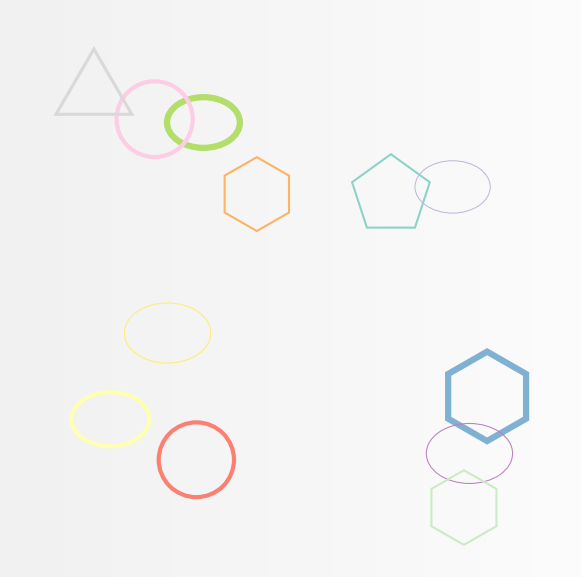[{"shape": "pentagon", "thickness": 1, "radius": 0.35, "center": [0.673, 0.662]}, {"shape": "oval", "thickness": 2, "radius": 0.33, "center": [0.19, 0.273]}, {"shape": "oval", "thickness": 0.5, "radius": 0.32, "center": [0.779, 0.675]}, {"shape": "circle", "thickness": 2, "radius": 0.32, "center": [0.338, 0.203]}, {"shape": "hexagon", "thickness": 3, "radius": 0.39, "center": [0.838, 0.313]}, {"shape": "hexagon", "thickness": 1, "radius": 0.32, "center": [0.442, 0.663]}, {"shape": "oval", "thickness": 3, "radius": 0.31, "center": [0.35, 0.787]}, {"shape": "circle", "thickness": 2, "radius": 0.33, "center": [0.266, 0.793]}, {"shape": "triangle", "thickness": 1.5, "radius": 0.38, "center": [0.162, 0.839]}, {"shape": "oval", "thickness": 0.5, "radius": 0.37, "center": [0.808, 0.214]}, {"shape": "hexagon", "thickness": 1, "radius": 0.32, "center": [0.798, 0.12]}, {"shape": "oval", "thickness": 0.5, "radius": 0.37, "center": [0.288, 0.422]}]